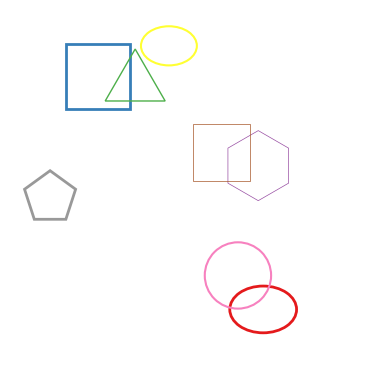[{"shape": "oval", "thickness": 2, "radius": 0.43, "center": [0.684, 0.196]}, {"shape": "square", "thickness": 2, "radius": 0.42, "center": [0.255, 0.801]}, {"shape": "triangle", "thickness": 1, "radius": 0.45, "center": [0.351, 0.783]}, {"shape": "hexagon", "thickness": 0.5, "radius": 0.45, "center": [0.671, 0.57]}, {"shape": "oval", "thickness": 1.5, "radius": 0.36, "center": [0.439, 0.881]}, {"shape": "square", "thickness": 0.5, "radius": 0.37, "center": [0.576, 0.603]}, {"shape": "circle", "thickness": 1.5, "radius": 0.43, "center": [0.618, 0.285]}, {"shape": "pentagon", "thickness": 2, "radius": 0.35, "center": [0.13, 0.487]}]